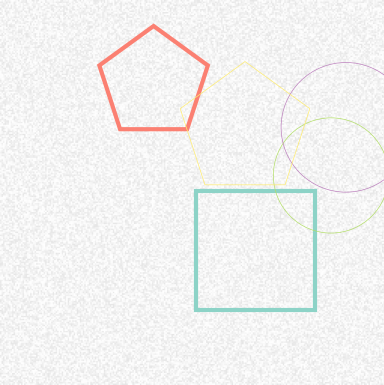[{"shape": "square", "thickness": 3, "radius": 0.78, "center": [0.664, 0.349]}, {"shape": "pentagon", "thickness": 3, "radius": 0.74, "center": [0.399, 0.784]}, {"shape": "circle", "thickness": 0.5, "radius": 0.75, "center": [0.86, 0.544]}, {"shape": "circle", "thickness": 0.5, "radius": 0.84, "center": [0.898, 0.669]}, {"shape": "pentagon", "thickness": 0.5, "radius": 0.88, "center": [0.636, 0.663]}]